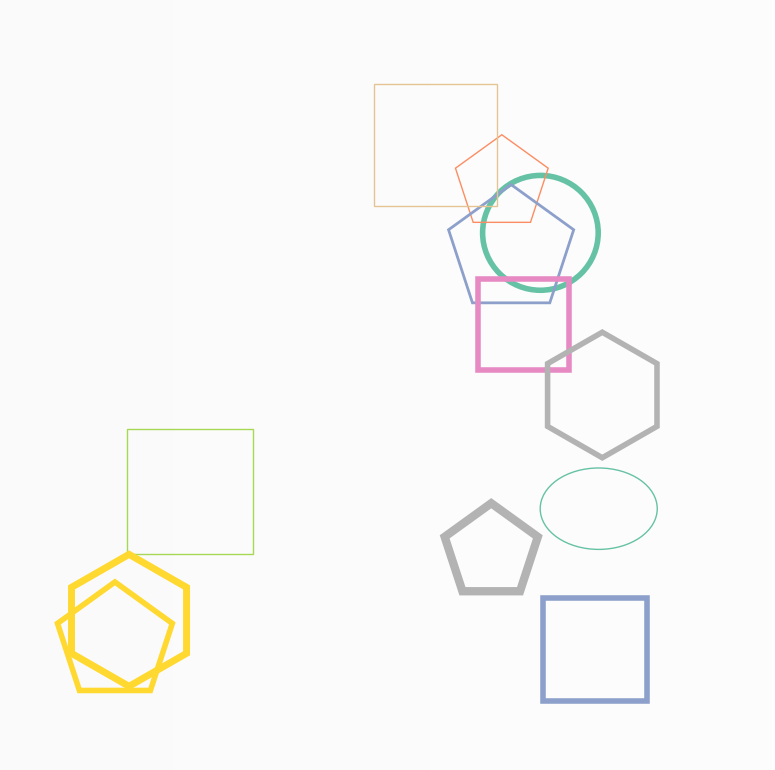[{"shape": "circle", "thickness": 2, "radius": 0.37, "center": [0.697, 0.698]}, {"shape": "oval", "thickness": 0.5, "radius": 0.38, "center": [0.773, 0.339]}, {"shape": "pentagon", "thickness": 0.5, "radius": 0.31, "center": [0.648, 0.762]}, {"shape": "square", "thickness": 2, "radius": 0.34, "center": [0.767, 0.157]}, {"shape": "pentagon", "thickness": 1, "radius": 0.42, "center": [0.66, 0.675]}, {"shape": "square", "thickness": 2, "radius": 0.29, "center": [0.675, 0.579]}, {"shape": "square", "thickness": 0.5, "radius": 0.41, "center": [0.245, 0.361]}, {"shape": "pentagon", "thickness": 2, "radius": 0.39, "center": [0.148, 0.166]}, {"shape": "hexagon", "thickness": 2.5, "radius": 0.43, "center": [0.166, 0.194]}, {"shape": "square", "thickness": 0.5, "radius": 0.4, "center": [0.562, 0.812]}, {"shape": "pentagon", "thickness": 3, "radius": 0.32, "center": [0.634, 0.283]}, {"shape": "hexagon", "thickness": 2, "radius": 0.41, "center": [0.777, 0.487]}]